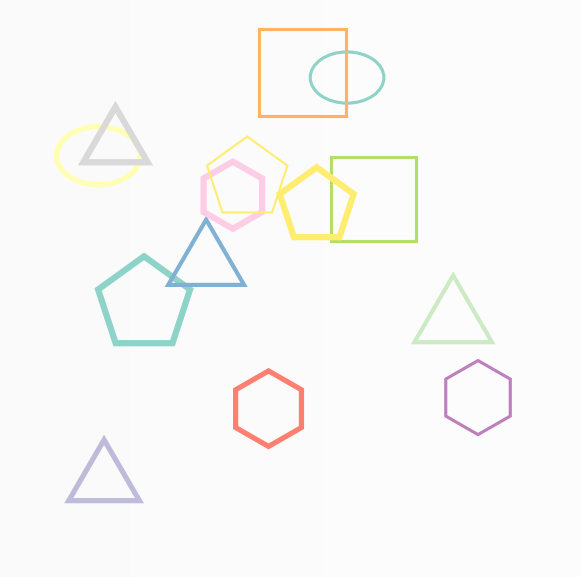[{"shape": "pentagon", "thickness": 3, "radius": 0.42, "center": [0.248, 0.472]}, {"shape": "oval", "thickness": 1.5, "radius": 0.32, "center": [0.597, 0.865]}, {"shape": "oval", "thickness": 2.5, "radius": 0.36, "center": [0.169, 0.73]}, {"shape": "triangle", "thickness": 2.5, "radius": 0.35, "center": [0.179, 0.167]}, {"shape": "hexagon", "thickness": 2.5, "radius": 0.33, "center": [0.462, 0.292]}, {"shape": "triangle", "thickness": 2, "radius": 0.38, "center": [0.355, 0.543]}, {"shape": "square", "thickness": 1.5, "radius": 0.37, "center": [0.52, 0.873]}, {"shape": "square", "thickness": 1.5, "radius": 0.36, "center": [0.643, 0.654]}, {"shape": "hexagon", "thickness": 3, "radius": 0.29, "center": [0.401, 0.661]}, {"shape": "triangle", "thickness": 3, "radius": 0.32, "center": [0.199, 0.75]}, {"shape": "hexagon", "thickness": 1.5, "radius": 0.32, "center": [0.822, 0.311]}, {"shape": "triangle", "thickness": 2, "radius": 0.39, "center": [0.78, 0.445]}, {"shape": "pentagon", "thickness": 3, "radius": 0.33, "center": [0.545, 0.643]}, {"shape": "pentagon", "thickness": 1, "radius": 0.36, "center": [0.425, 0.69]}]